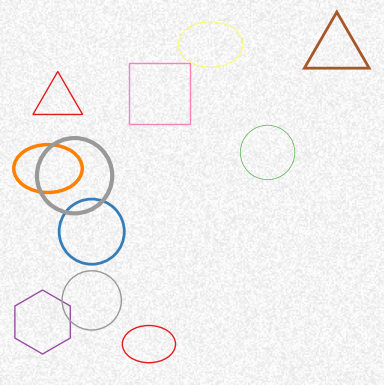[{"shape": "oval", "thickness": 1, "radius": 0.35, "center": [0.387, 0.106]}, {"shape": "triangle", "thickness": 1, "radius": 0.37, "center": [0.15, 0.74]}, {"shape": "circle", "thickness": 2, "radius": 0.42, "center": [0.238, 0.398]}, {"shape": "circle", "thickness": 0.5, "radius": 0.35, "center": [0.695, 0.604]}, {"shape": "hexagon", "thickness": 1, "radius": 0.42, "center": [0.111, 0.164]}, {"shape": "oval", "thickness": 2.5, "radius": 0.44, "center": [0.125, 0.562]}, {"shape": "oval", "thickness": 0.5, "radius": 0.42, "center": [0.547, 0.884]}, {"shape": "triangle", "thickness": 2, "radius": 0.49, "center": [0.875, 0.872]}, {"shape": "square", "thickness": 1, "radius": 0.4, "center": [0.415, 0.756]}, {"shape": "circle", "thickness": 3, "radius": 0.49, "center": [0.194, 0.544]}, {"shape": "circle", "thickness": 1, "radius": 0.38, "center": [0.238, 0.22]}]